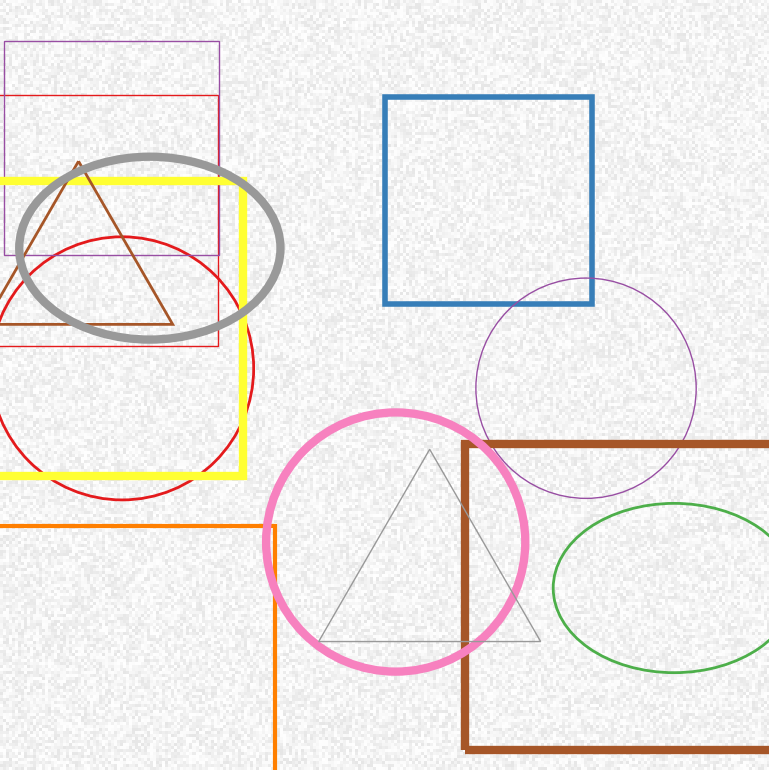[{"shape": "circle", "thickness": 1, "radius": 0.85, "center": [0.159, 0.522]}, {"shape": "square", "thickness": 0.5, "radius": 0.81, "center": [0.12, 0.713]}, {"shape": "square", "thickness": 2, "radius": 0.67, "center": [0.635, 0.739]}, {"shape": "oval", "thickness": 1, "radius": 0.79, "center": [0.875, 0.236]}, {"shape": "square", "thickness": 0.5, "radius": 0.7, "center": [0.145, 0.808]}, {"shape": "circle", "thickness": 0.5, "radius": 0.72, "center": [0.761, 0.496]}, {"shape": "square", "thickness": 1.5, "radius": 0.98, "center": [0.162, 0.121]}, {"shape": "square", "thickness": 3, "radius": 0.96, "center": [0.124, 0.573]}, {"shape": "square", "thickness": 3, "radius": 0.99, "center": [0.803, 0.225]}, {"shape": "triangle", "thickness": 1, "radius": 0.71, "center": [0.102, 0.649]}, {"shape": "circle", "thickness": 3, "radius": 0.84, "center": [0.514, 0.296]}, {"shape": "triangle", "thickness": 0.5, "radius": 0.83, "center": [0.558, 0.25]}, {"shape": "oval", "thickness": 3, "radius": 0.85, "center": [0.195, 0.678]}]